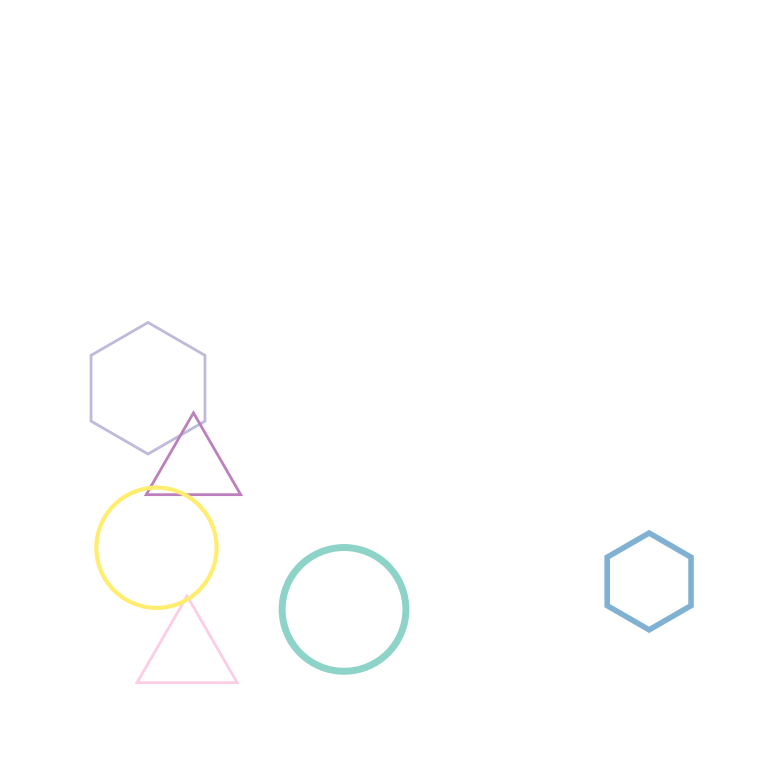[{"shape": "circle", "thickness": 2.5, "radius": 0.4, "center": [0.447, 0.209]}, {"shape": "hexagon", "thickness": 1, "radius": 0.43, "center": [0.192, 0.496]}, {"shape": "hexagon", "thickness": 2, "radius": 0.31, "center": [0.843, 0.245]}, {"shape": "triangle", "thickness": 1, "radius": 0.38, "center": [0.243, 0.151]}, {"shape": "triangle", "thickness": 1, "radius": 0.35, "center": [0.251, 0.393]}, {"shape": "circle", "thickness": 1.5, "radius": 0.39, "center": [0.203, 0.289]}]